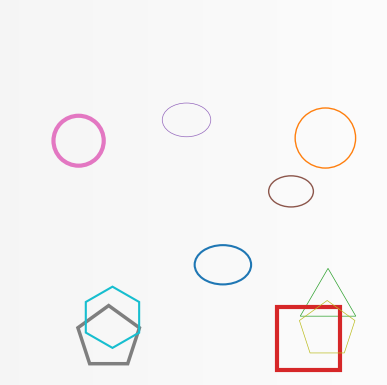[{"shape": "oval", "thickness": 1.5, "radius": 0.36, "center": [0.575, 0.312]}, {"shape": "circle", "thickness": 1, "radius": 0.39, "center": [0.84, 0.642]}, {"shape": "triangle", "thickness": 0.5, "radius": 0.41, "center": [0.846, 0.22]}, {"shape": "square", "thickness": 3, "radius": 0.41, "center": [0.795, 0.121]}, {"shape": "oval", "thickness": 0.5, "radius": 0.31, "center": [0.481, 0.689]}, {"shape": "oval", "thickness": 1, "radius": 0.29, "center": [0.751, 0.503]}, {"shape": "circle", "thickness": 3, "radius": 0.32, "center": [0.203, 0.634]}, {"shape": "pentagon", "thickness": 2.5, "radius": 0.42, "center": [0.28, 0.123]}, {"shape": "pentagon", "thickness": 0.5, "radius": 0.38, "center": [0.844, 0.144]}, {"shape": "hexagon", "thickness": 1.5, "radius": 0.4, "center": [0.29, 0.176]}]